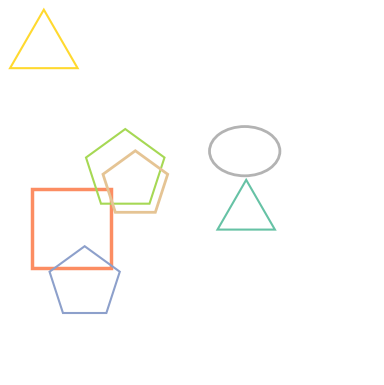[{"shape": "triangle", "thickness": 1.5, "radius": 0.43, "center": [0.639, 0.447]}, {"shape": "square", "thickness": 2.5, "radius": 0.51, "center": [0.185, 0.406]}, {"shape": "pentagon", "thickness": 1.5, "radius": 0.48, "center": [0.22, 0.265]}, {"shape": "pentagon", "thickness": 1.5, "radius": 0.54, "center": [0.325, 0.558]}, {"shape": "triangle", "thickness": 1.5, "radius": 0.51, "center": [0.114, 0.874]}, {"shape": "pentagon", "thickness": 2, "radius": 0.44, "center": [0.352, 0.52]}, {"shape": "oval", "thickness": 2, "radius": 0.46, "center": [0.636, 0.607]}]